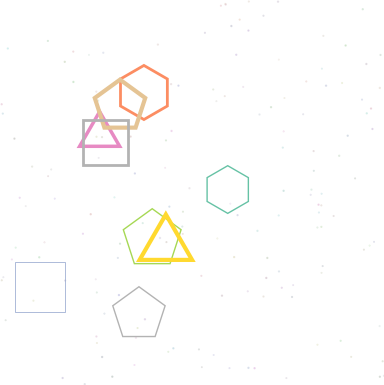[{"shape": "hexagon", "thickness": 1, "radius": 0.31, "center": [0.592, 0.508]}, {"shape": "hexagon", "thickness": 2, "radius": 0.35, "center": [0.374, 0.76]}, {"shape": "square", "thickness": 0.5, "radius": 0.32, "center": [0.104, 0.255]}, {"shape": "triangle", "thickness": 2.5, "radius": 0.3, "center": [0.259, 0.65]}, {"shape": "pentagon", "thickness": 1, "radius": 0.39, "center": [0.395, 0.379]}, {"shape": "triangle", "thickness": 3, "radius": 0.39, "center": [0.431, 0.364]}, {"shape": "pentagon", "thickness": 3, "radius": 0.34, "center": [0.312, 0.724]}, {"shape": "pentagon", "thickness": 1, "radius": 0.36, "center": [0.361, 0.184]}, {"shape": "square", "thickness": 2, "radius": 0.29, "center": [0.274, 0.63]}]